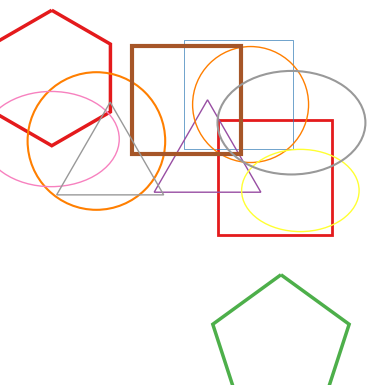[{"shape": "square", "thickness": 2, "radius": 0.74, "center": [0.715, 0.538]}, {"shape": "hexagon", "thickness": 2.5, "radius": 0.88, "center": [0.134, 0.797]}, {"shape": "square", "thickness": 0.5, "radius": 0.71, "center": [0.618, 0.754]}, {"shape": "pentagon", "thickness": 2.5, "radius": 0.93, "center": [0.73, 0.1]}, {"shape": "triangle", "thickness": 1, "radius": 0.8, "center": [0.539, 0.581]}, {"shape": "circle", "thickness": 1.5, "radius": 0.89, "center": [0.25, 0.634]}, {"shape": "circle", "thickness": 1, "radius": 0.75, "center": [0.651, 0.728]}, {"shape": "oval", "thickness": 1, "radius": 0.76, "center": [0.78, 0.505]}, {"shape": "square", "thickness": 3, "radius": 0.7, "center": [0.484, 0.74]}, {"shape": "oval", "thickness": 1, "radius": 0.88, "center": [0.133, 0.639]}, {"shape": "triangle", "thickness": 1, "radius": 0.8, "center": [0.286, 0.574]}, {"shape": "oval", "thickness": 1.5, "radius": 0.96, "center": [0.757, 0.681]}]